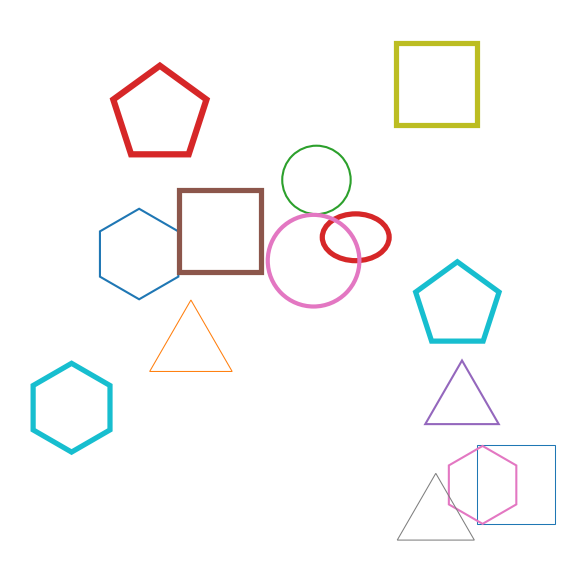[{"shape": "hexagon", "thickness": 1, "radius": 0.39, "center": [0.241, 0.559]}, {"shape": "square", "thickness": 0.5, "radius": 0.34, "center": [0.893, 0.16]}, {"shape": "triangle", "thickness": 0.5, "radius": 0.41, "center": [0.331, 0.397]}, {"shape": "circle", "thickness": 1, "radius": 0.3, "center": [0.548, 0.688]}, {"shape": "pentagon", "thickness": 3, "radius": 0.42, "center": [0.277, 0.801]}, {"shape": "oval", "thickness": 2.5, "radius": 0.29, "center": [0.616, 0.588]}, {"shape": "triangle", "thickness": 1, "radius": 0.37, "center": [0.8, 0.301]}, {"shape": "square", "thickness": 2.5, "radius": 0.36, "center": [0.381, 0.6]}, {"shape": "circle", "thickness": 2, "radius": 0.4, "center": [0.543, 0.548]}, {"shape": "hexagon", "thickness": 1, "radius": 0.34, "center": [0.836, 0.159]}, {"shape": "triangle", "thickness": 0.5, "radius": 0.39, "center": [0.755, 0.102]}, {"shape": "square", "thickness": 2.5, "radius": 0.35, "center": [0.756, 0.853]}, {"shape": "hexagon", "thickness": 2.5, "radius": 0.38, "center": [0.124, 0.293]}, {"shape": "pentagon", "thickness": 2.5, "radius": 0.38, "center": [0.792, 0.47]}]